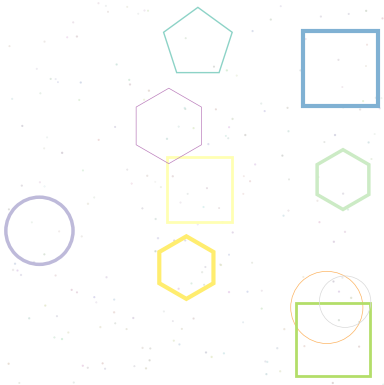[{"shape": "pentagon", "thickness": 1, "radius": 0.47, "center": [0.514, 0.887]}, {"shape": "square", "thickness": 2, "radius": 0.42, "center": [0.518, 0.507]}, {"shape": "circle", "thickness": 2.5, "radius": 0.44, "center": [0.102, 0.401]}, {"shape": "square", "thickness": 3, "radius": 0.49, "center": [0.886, 0.821]}, {"shape": "circle", "thickness": 0.5, "radius": 0.47, "center": [0.849, 0.201]}, {"shape": "square", "thickness": 2, "radius": 0.48, "center": [0.865, 0.119]}, {"shape": "circle", "thickness": 0.5, "radius": 0.33, "center": [0.896, 0.216]}, {"shape": "hexagon", "thickness": 0.5, "radius": 0.49, "center": [0.438, 0.673]}, {"shape": "hexagon", "thickness": 2.5, "radius": 0.39, "center": [0.891, 0.534]}, {"shape": "hexagon", "thickness": 3, "radius": 0.41, "center": [0.484, 0.305]}]